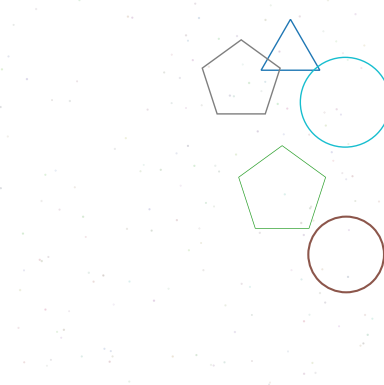[{"shape": "triangle", "thickness": 1, "radius": 0.44, "center": [0.754, 0.862]}, {"shape": "pentagon", "thickness": 0.5, "radius": 0.59, "center": [0.733, 0.503]}, {"shape": "circle", "thickness": 1.5, "radius": 0.49, "center": [0.899, 0.339]}, {"shape": "pentagon", "thickness": 1, "radius": 0.53, "center": [0.626, 0.79]}, {"shape": "circle", "thickness": 1, "radius": 0.58, "center": [0.897, 0.734]}]